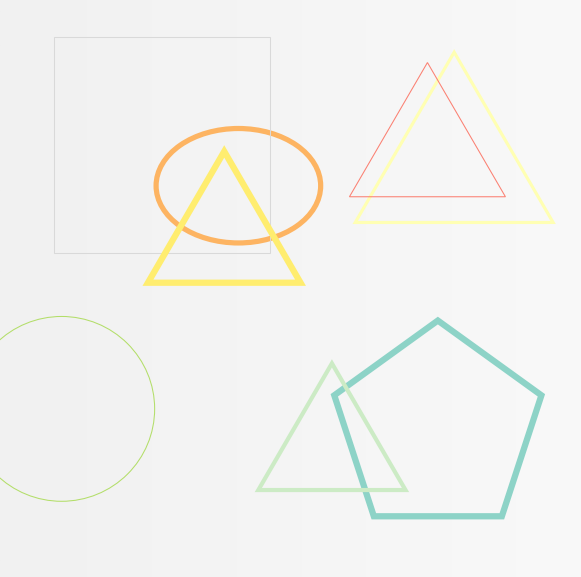[{"shape": "pentagon", "thickness": 3, "radius": 0.94, "center": [0.753, 0.257]}, {"shape": "triangle", "thickness": 1.5, "radius": 0.98, "center": [0.781, 0.712]}, {"shape": "triangle", "thickness": 0.5, "radius": 0.77, "center": [0.735, 0.736]}, {"shape": "oval", "thickness": 2.5, "radius": 0.71, "center": [0.41, 0.678]}, {"shape": "circle", "thickness": 0.5, "radius": 0.8, "center": [0.106, 0.291]}, {"shape": "square", "thickness": 0.5, "radius": 0.93, "center": [0.279, 0.748]}, {"shape": "triangle", "thickness": 2, "radius": 0.73, "center": [0.571, 0.224]}, {"shape": "triangle", "thickness": 3, "radius": 0.76, "center": [0.386, 0.585]}]